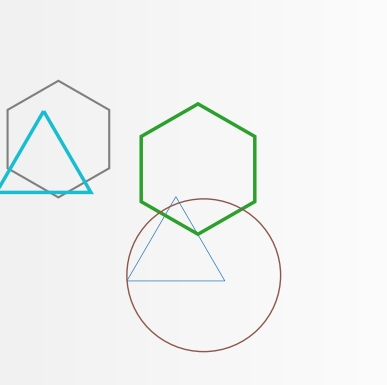[{"shape": "triangle", "thickness": 0.5, "radius": 0.73, "center": [0.454, 0.343]}, {"shape": "hexagon", "thickness": 2.5, "radius": 0.85, "center": [0.511, 0.561]}, {"shape": "circle", "thickness": 1, "radius": 0.99, "center": [0.526, 0.285]}, {"shape": "hexagon", "thickness": 1.5, "radius": 0.76, "center": [0.151, 0.639]}, {"shape": "triangle", "thickness": 2.5, "radius": 0.7, "center": [0.113, 0.571]}]